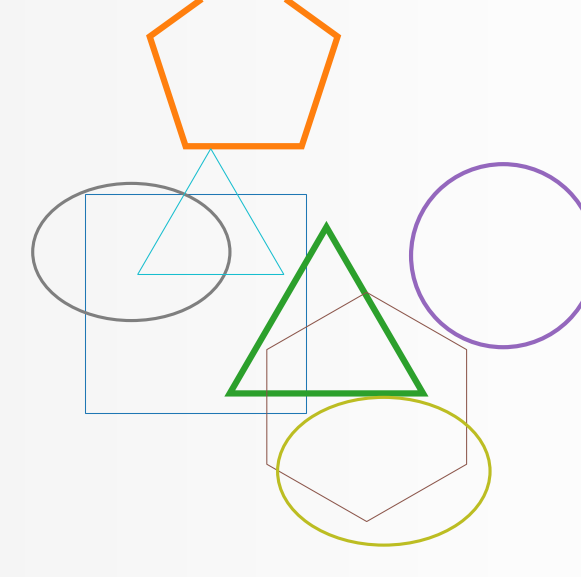[{"shape": "square", "thickness": 0.5, "radius": 0.95, "center": [0.336, 0.474]}, {"shape": "pentagon", "thickness": 3, "radius": 0.85, "center": [0.419, 0.883]}, {"shape": "triangle", "thickness": 3, "radius": 0.96, "center": [0.562, 0.414]}, {"shape": "circle", "thickness": 2, "radius": 0.79, "center": [0.866, 0.556]}, {"shape": "hexagon", "thickness": 0.5, "radius": 0.99, "center": [0.631, 0.294]}, {"shape": "oval", "thickness": 1.5, "radius": 0.85, "center": [0.226, 0.563]}, {"shape": "oval", "thickness": 1.5, "radius": 0.91, "center": [0.66, 0.183]}, {"shape": "triangle", "thickness": 0.5, "radius": 0.73, "center": [0.363, 0.596]}]